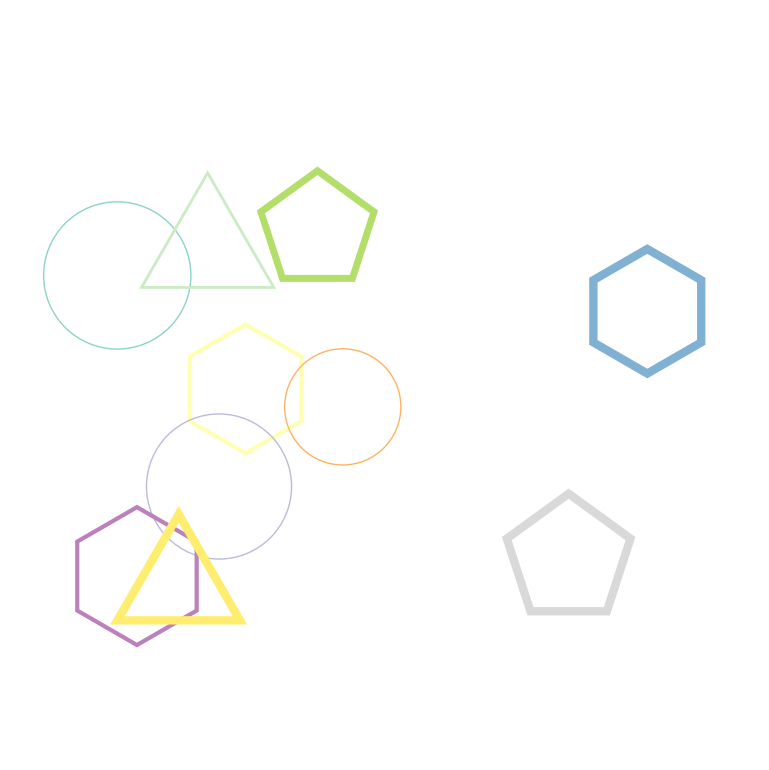[{"shape": "circle", "thickness": 0.5, "radius": 0.48, "center": [0.152, 0.642]}, {"shape": "hexagon", "thickness": 1.5, "radius": 0.42, "center": [0.319, 0.495]}, {"shape": "circle", "thickness": 0.5, "radius": 0.47, "center": [0.284, 0.368]}, {"shape": "hexagon", "thickness": 3, "radius": 0.4, "center": [0.841, 0.596]}, {"shape": "circle", "thickness": 0.5, "radius": 0.38, "center": [0.445, 0.472]}, {"shape": "pentagon", "thickness": 2.5, "radius": 0.39, "center": [0.412, 0.701]}, {"shape": "pentagon", "thickness": 3, "radius": 0.42, "center": [0.739, 0.274]}, {"shape": "hexagon", "thickness": 1.5, "radius": 0.45, "center": [0.178, 0.252]}, {"shape": "triangle", "thickness": 1, "radius": 0.5, "center": [0.27, 0.676]}, {"shape": "triangle", "thickness": 3, "radius": 0.46, "center": [0.232, 0.24]}]